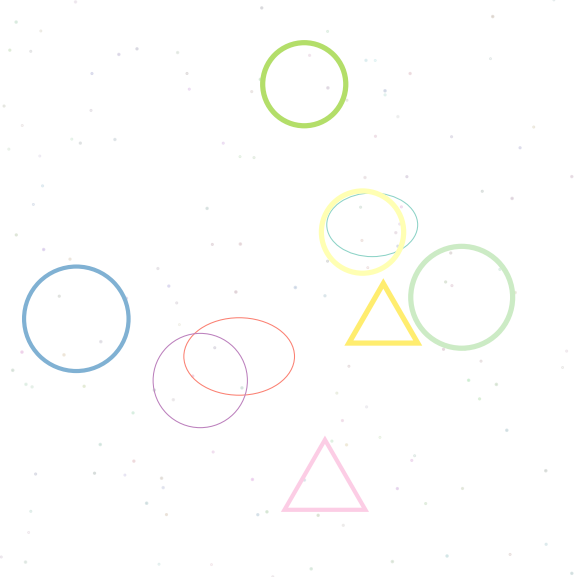[{"shape": "oval", "thickness": 0.5, "radius": 0.39, "center": [0.645, 0.61]}, {"shape": "circle", "thickness": 2.5, "radius": 0.36, "center": [0.628, 0.597]}, {"shape": "oval", "thickness": 0.5, "radius": 0.48, "center": [0.414, 0.382]}, {"shape": "circle", "thickness": 2, "radius": 0.45, "center": [0.132, 0.447]}, {"shape": "circle", "thickness": 2.5, "radius": 0.36, "center": [0.527, 0.853]}, {"shape": "triangle", "thickness": 2, "radius": 0.4, "center": [0.563, 0.157]}, {"shape": "circle", "thickness": 0.5, "radius": 0.41, "center": [0.347, 0.34]}, {"shape": "circle", "thickness": 2.5, "radius": 0.44, "center": [0.799, 0.484]}, {"shape": "triangle", "thickness": 2.5, "radius": 0.34, "center": [0.664, 0.44]}]